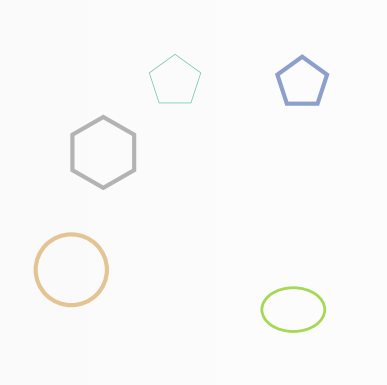[{"shape": "pentagon", "thickness": 0.5, "radius": 0.35, "center": [0.452, 0.789]}, {"shape": "pentagon", "thickness": 3, "radius": 0.34, "center": [0.78, 0.785]}, {"shape": "oval", "thickness": 2, "radius": 0.41, "center": [0.757, 0.196]}, {"shape": "circle", "thickness": 3, "radius": 0.46, "center": [0.184, 0.299]}, {"shape": "hexagon", "thickness": 3, "radius": 0.46, "center": [0.267, 0.604]}]